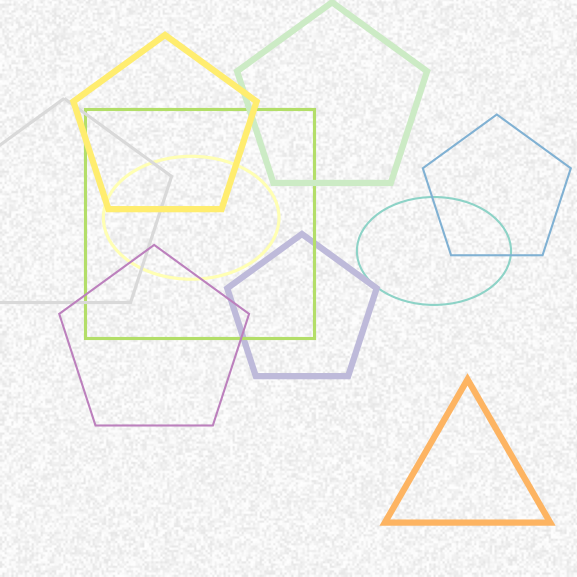[{"shape": "oval", "thickness": 1, "radius": 0.67, "center": [0.751, 0.565]}, {"shape": "oval", "thickness": 1.5, "radius": 0.76, "center": [0.331, 0.622]}, {"shape": "pentagon", "thickness": 3, "radius": 0.68, "center": [0.523, 0.458]}, {"shape": "pentagon", "thickness": 1, "radius": 0.67, "center": [0.86, 0.666]}, {"shape": "triangle", "thickness": 3, "radius": 0.83, "center": [0.81, 0.177]}, {"shape": "square", "thickness": 1.5, "radius": 0.99, "center": [0.345, 0.612]}, {"shape": "pentagon", "thickness": 1.5, "radius": 0.98, "center": [0.111, 0.633]}, {"shape": "pentagon", "thickness": 1, "radius": 0.86, "center": [0.267, 0.402]}, {"shape": "pentagon", "thickness": 3, "radius": 0.86, "center": [0.575, 0.822]}, {"shape": "pentagon", "thickness": 3, "radius": 0.83, "center": [0.286, 0.772]}]